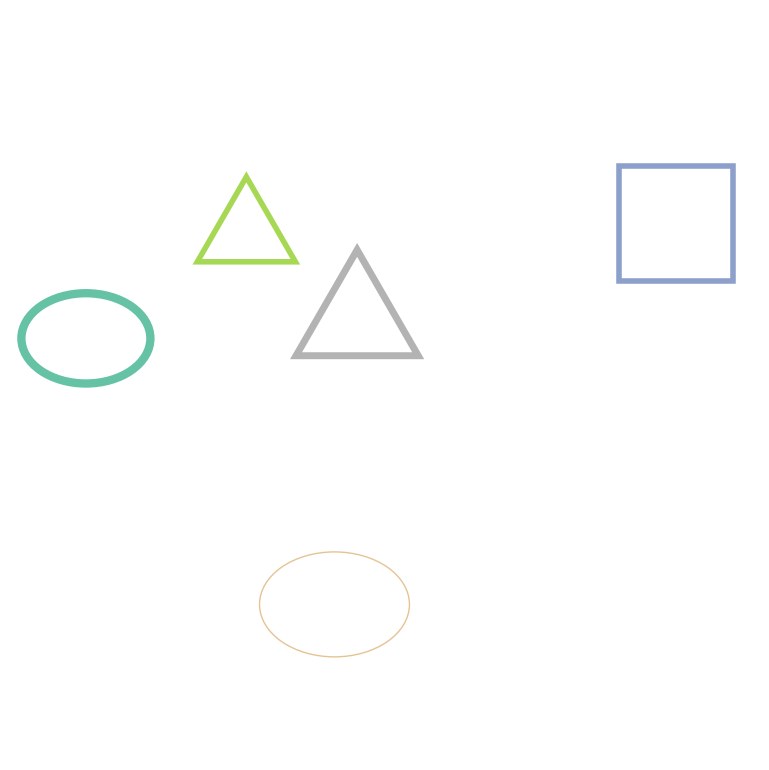[{"shape": "oval", "thickness": 3, "radius": 0.42, "center": [0.112, 0.561]}, {"shape": "square", "thickness": 2, "radius": 0.37, "center": [0.878, 0.709]}, {"shape": "triangle", "thickness": 2, "radius": 0.37, "center": [0.32, 0.697]}, {"shape": "oval", "thickness": 0.5, "radius": 0.49, "center": [0.434, 0.215]}, {"shape": "triangle", "thickness": 2.5, "radius": 0.46, "center": [0.464, 0.584]}]